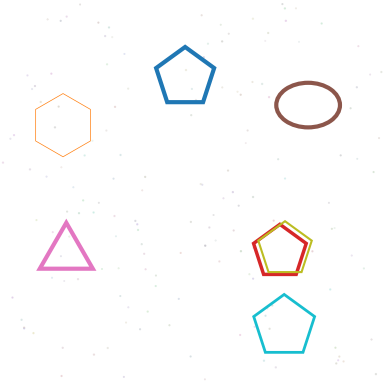[{"shape": "pentagon", "thickness": 3, "radius": 0.4, "center": [0.481, 0.799]}, {"shape": "hexagon", "thickness": 0.5, "radius": 0.41, "center": [0.164, 0.675]}, {"shape": "pentagon", "thickness": 2.5, "radius": 0.36, "center": [0.727, 0.345]}, {"shape": "oval", "thickness": 3, "radius": 0.41, "center": [0.8, 0.727]}, {"shape": "triangle", "thickness": 3, "radius": 0.4, "center": [0.172, 0.342]}, {"shape": "pentagon", "thickness": 1.5, "radius": 0.37, "center": [0.74, 0.352]}, {"shape": "pentagon", "thickness": 2, "radius": 0.42, "center": [0.738, 0.152]}]